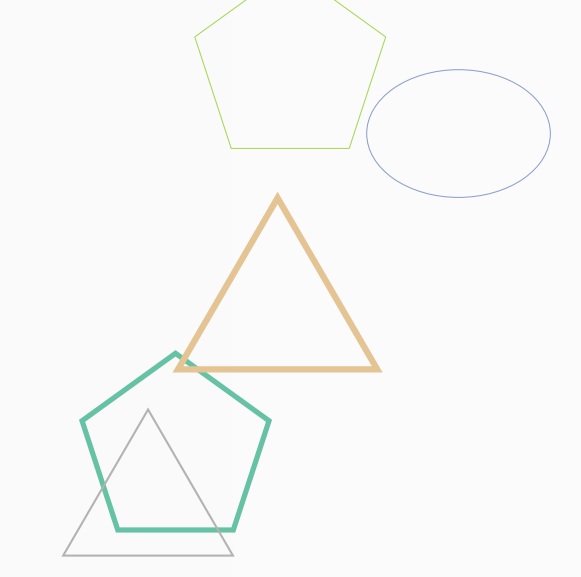[{"shape": "pentagon", "thickness": 2.5, "radius": 0.85, "center": [0.302, 0.218]}, {"shape": "oval", "thickness": 0.5, "radius": 0.79, "center": [0.789, 0.768]}, {"shape": "pentagon", "thickness": 0.5, "radius": 0.86, "center": [0.499, 0.882]}, {"shape": "triangle", "thickness": 3, "radius": 0.99, "center": [0.478, 0.459]}, {"shape": "triangle", "thickness": 1, "radius": 0.84, "center": [0.255, 0.121]}]